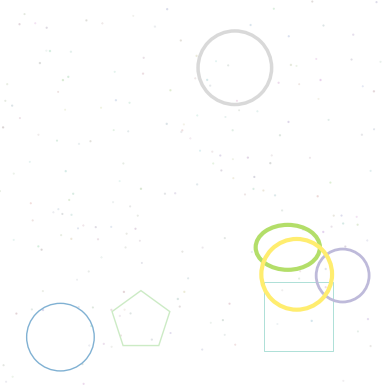[{"shape": "square", "thickness": 0.5, "radius": 0.44, "center": [0.775, 0.178]}, {"shape": "circle", "thickness": 2, "radius": 0.34, "center": [0.89, 0.284]}, {"shape": "circle", "thickness": 1, "radius": 0.44, "center": [0.157, 0.124]}, {"shape": "oval", "thickness": 3, "radius": 0.42, "center": [0.747, 0.358]}, {"shape": "circle", "thickness": 2.5, "radius": 0.48, "center": [0.61, 0.824]}, {"shape": "pentagon", "thickness": 1, "radius": 0.39, "center": [0.366, 0.166]}, {"shape": "circle", "thickness": 3, "radius": 0.46, "center": [0.771, 0.287]}]